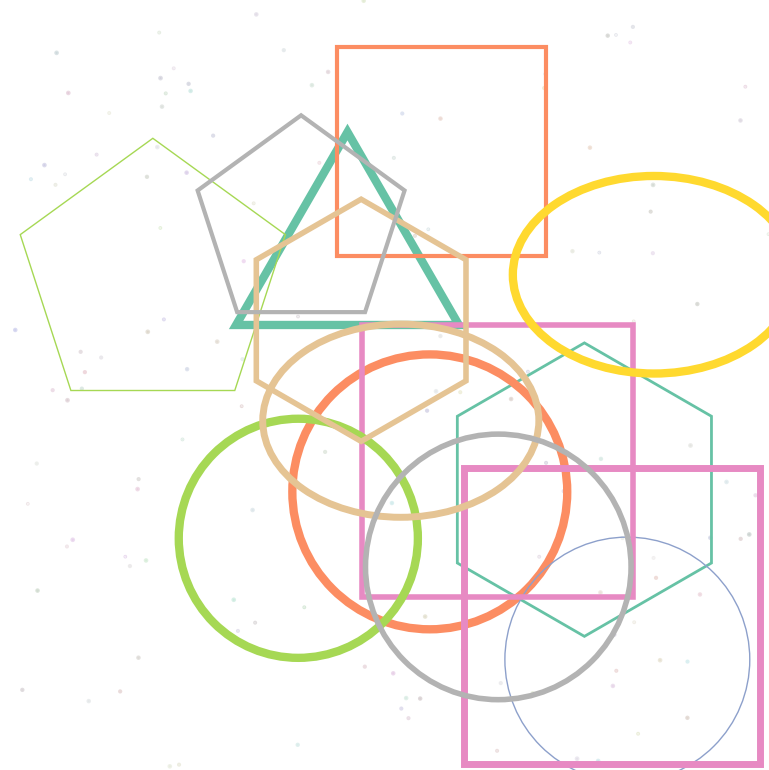[{"shape": "hexagon", "thickness": 1, "radius": 0.95, "center": [0.759, 0.364]}, {"shape": "triangle", "thickness": 3, "radius": 0.84, "center": [0.451, 0.661]}, {"shape": "circle", "thickness": 3, "radius": 0.89, "center": [0.558, 0.361]}, {"shape": "square", "thickness": 1.5, "radius": 0.68, "center": [0.573, 0.804]}, {"shape": "circle", "thickness": 0.5, "radius": 0.8, "center": [0.815, 0.143]}, {"shape": "square", "thickness": 2.5, "radius": 0.96, "center": [0.795, 0.2]}, {"shape": "square", "thickness": 2, "radius": 0.88, "center": [0.646, 0.401]}, {"shape": "pentagon", "thickness": 0.5, "radius": 0.91, "center": [0.198, 0.639]}, {"shape": "circle", "thickness": 3, "radius": 0.78, "center": [0.387, 0.301]}, {"shape": "oval", "thickness": 3, "radius": 0.92, "center": [0.849, 0.643]}, {"shape": "hexagon", "thickness": 2, "radius": 0.79, "center": [0.469, 0.584]}, {"shape": "oval", "thickness": 2.5, "radius": 0.9, "center": [0.52, 0.454]}, {"shape": "circle", "thickness": 2, "radius": 0.86, "center": [0.647, 0.264]}, {"shape": "pentagon", "thickness": 1.5, "radius": 0.71, "center": [0.391, 0.709]}]